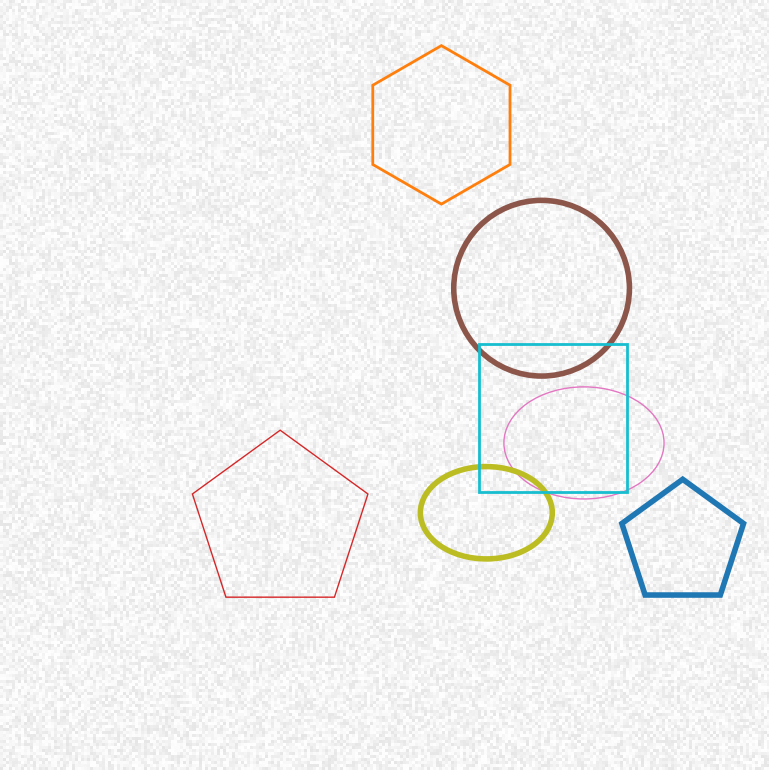[{"shape": "pentagon", "thickness": 2, "radius": 0.42, "center": [0.887, 0.294]}, {"shape": "hexagon", "thickness": 1, "radius": 0.51, "center": [0.573, 0.838]}, {"shape": "pentagon", "thickness": 0.5, "radius": 0.6, "center": [0.364, 0.321]}, {"shape": "circle", "thickness": 2, "radius": 0.57, "center": [0.703, 0.626]}, {"shape": "oval", "thickness": 0.5, "radius": 0.52, "center": [0.758, 0.425]}, {"shape": "oval", "thickness": 2, "radius": 0.43, "center": [0.632, 0.334]}, {"shape": "square", "thickness": 1, "radius": 0.48, "center": [0.718, 0.457]}]